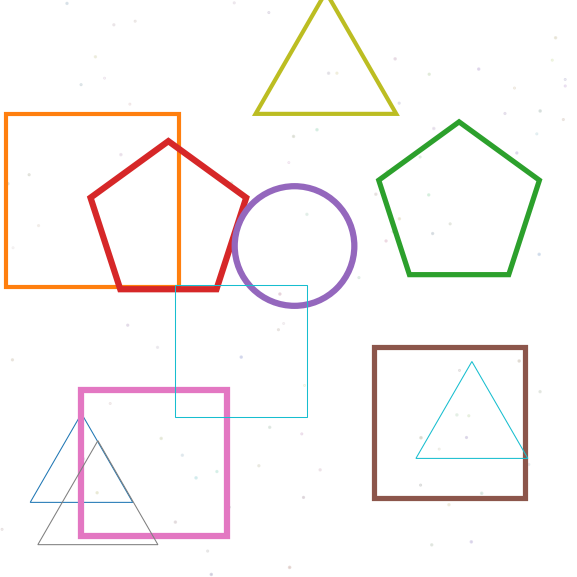[{"shape": "triangle", "thickness": 0.5, "radius": 0.51, "center": [0.141, 0.181]}, {"shape": "square", "thickness": 2, "radius": 0.75, "center": [0.16, 0.651]}, {"shape": "pentagon", "thickness": 2.5, "radius": 0.73, "center": [0.795, 0.642]}, {"shape": "pentagon", "thickness": 3, "radius": 0.71, "center": [0.292, 0.613]}, {"shape": "circle", "thickness": 3, "radius": 0.52, "center": [0.51, 0.573]}, {"shape": "square", "thickness": 2.5, "radius": 0.65, "center": [0.778, 0.268]}, {"shape": "square", "thickness": 3, "radius": 0.63, "center": [0.267, 0.197]}, {"shape": "triangle", "thickness": 0.5, "radius": 0.6, "center": [0.169, 0.116]}, {"shape": "triangle", "thickness": 2, "radius": 0.7, "center": [0.564, 0.872]}, {"shape": "triangle", "thickness": 0.5, "radius": 0.56, "center": [0.817, 0.261]}, {"shape": "square", "thickness": 0.5, "radius": 0.57, "center": [0.417, 0.391]}]